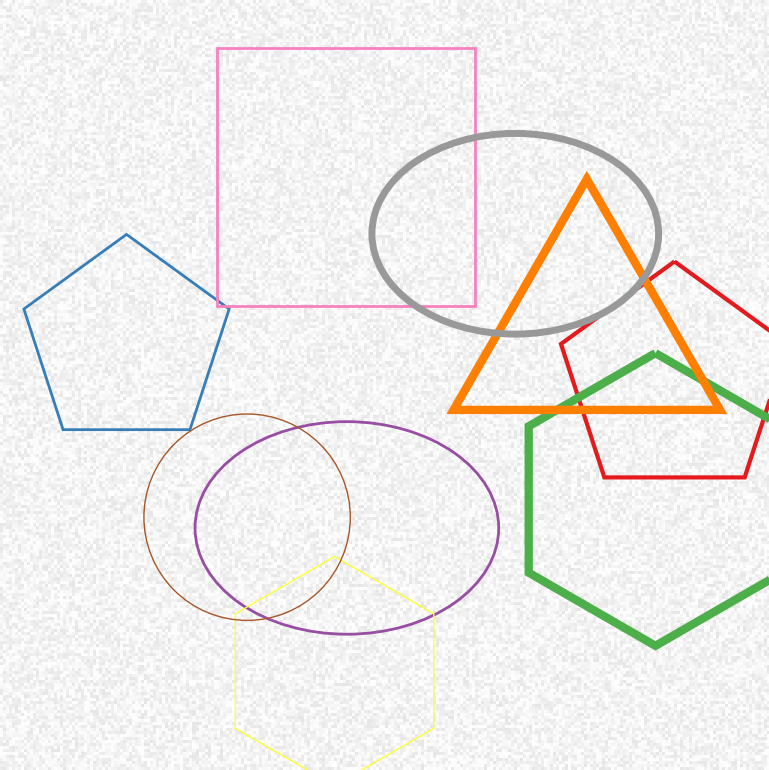[{"shape": "pentagon", "thickness": 1.5, "radius": 0.78, "center": [0.876, 0.505]}, {"shape": "pentagon", "thickness": 1, "radius": 0.7, "center": [0.164, 0.555]}, {"shape": "hexagon", "thickness": 3, "radius": 0.95, "center": [0.851, 0.351]}, {"shape": "oval", "thickness": 1, "radius": 0.99, "center": [0.45, 0.314]}, {"shape": "triangle", "thickness": 3, "radius": 1.0, "center": [0.762, 0.568]}, {"shape": "hexagon", "thickness": 0.5, "radius": 0.74, "center": [0.435, 0.128]}, {"shape": "circle", "thickness": 0.5, "radius": 0.67, "center": [0.321, 0.328]}, {"shape": "square", "thickness": 1, "radius": 0.84, "center": [0.449, 0.77]}, {"shape": "oval", "thickness": 2.5, "radius": 0.93, "center": [0.669, 0.696]}]